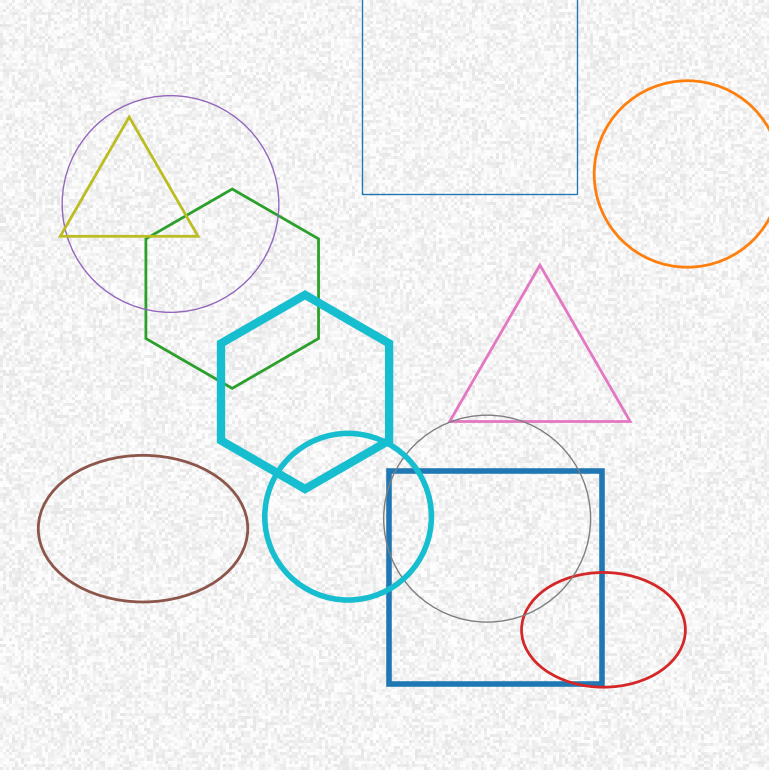[{"shape": "square", "thickness": 2, "radius": 0.69, "center": [0.643, 0.25]}, {"shape": "square", "thickness": 0.5, "radius": 0.7, "center": [0.61, 0.888]}, {"shape": "circle", "thickness": 1, "radius": 0.61, "center": [0.893, 0.774]}, {"shape": "hexagon", "thickness": 1, "radius": 0.65, "center": [0.302, 0.625]}, {"shape": "oval", "thickness": 1, "radius": 0.53, "center": [0.784, 0.182]}, {"shape": "circle", "thickness": 0.5, "radius": 0.7, "center": [0.221, 0.735]}, {"shape": "oval", "thickness": 1, "radius": 0.68, "center": [0.186, 0.313]}, {"shape": "triangle", "thickness": 1, "radius": 0.68, "center": [0.701, 0.52]}, {"shape": "circle", "thickness": 0.5, "radius": 0.67, "center": [0.633, 0.326]}, {"shape": "triangle", "thickness": 1, "radius": 0.52, "center": [0.168, 0.745]}, {"shape": "hexagon", "thickness": 3, "radius": 0.63, "center": [0.396, 0.491]}, {"shape": "circle", "thickness": 2, "radius": 0.54, "center": [0.452, 0.329]}]